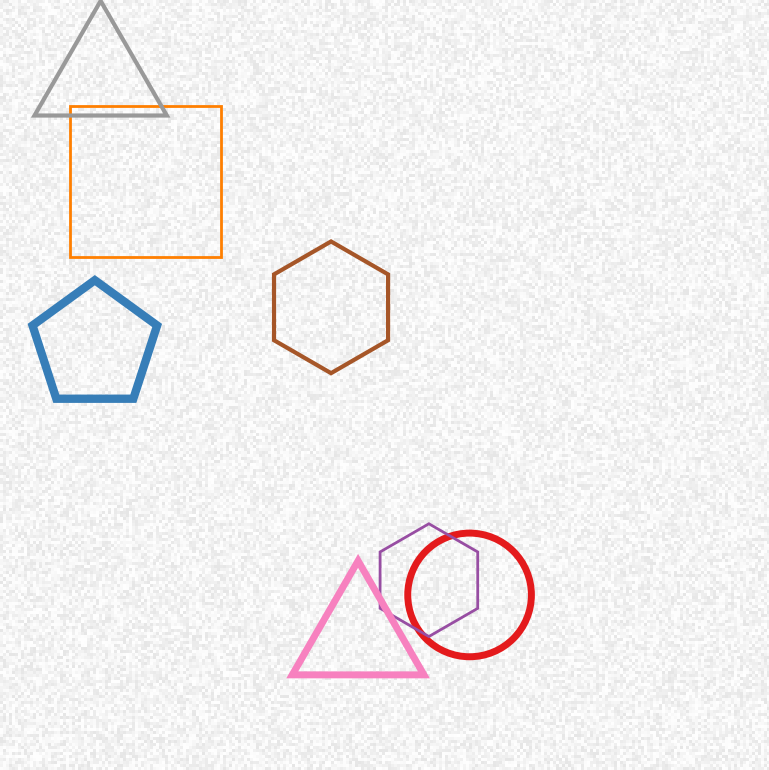[{"shape": "circle", "thickness": 2.5, "radius": 0.4, "center": [0.61, 0.227]}, {"shape": "pentagon", "thickness": 3, "radius": 0.43, "center": [0.123, 0.551]}, {"shape": "hexagon", "thickness": 1, "radius": 0.37, "center": [0.557, 0.247]}, {"shape": "square", "thickness": 1, "radius": 0.49, "center": [0.189, 0.764]}, {"shape": "hexagon", "thickness": 1.5, "radius": 0.43, "center": [0.43, 0.601]}, {"shape": "triangle", "thickness": 2.5, "radius": 0.49, "center": [0.465, 0.173]}, {"shape": "triangle", "thickness": 1.5, "radius": 0.5, "center": [0.131, 0.9]}]